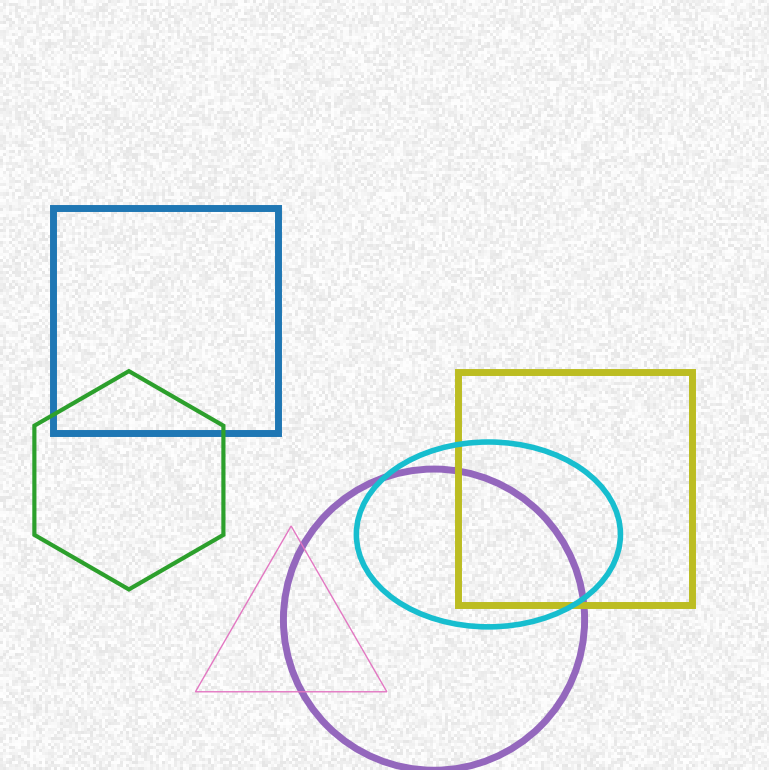[{"shape": "square", "thickness": 2.5, "radius": 0.73, "center": [0.215, 0.584]}, {"shape": "hexagon", "thickness": 1.5, "radius": 0.71, "center": [0.167, 0.376]}, {"shape": "circle", "thickness": 2.5, "radius": 0.98, "center": [0.564, 0.195]}, {"shape": "triangle", "thickness": 0.5, "radius": 0.72, "center": [0.378, 0.173]}, {"shape": "square", "thickness": 2.5, "radius": 0.76, "center": [0.747, 0.366]}, {"shape": "oval", "thickness": 2, "radius": 0.86, "center": [0.634, 0.306]}]